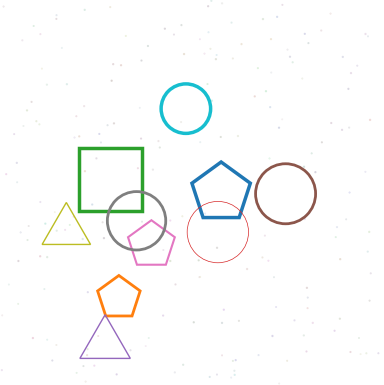[{"shape": "pentagon", "thickness": 2.5, "radius": 0.4, "center": [0.574, 0.499]}, {"shape": "pentagon", "thickness": 2, "radius": 0.29, "center": [0.309, 0.226]}, {"shape": "square", "thickness": 2.5, "radius": 0.41, "center": [0.287, 0.534]}, {"shape": "circle", "thickness": 0.5, "radius": 0.4, "center": [0.566, 0.397]}, {"shape": "triangle", "thickness": 1, "radius": 0.38, "center": [0.273, 0.107]}, {"shape": "circle", "thickness": 2, "radius": 0.39, "center": [0.742, 0.497]}, {"shape": "pentagon", "thickness": 1.5, "radius": 0.32, "center": [0.393, 0.364]}, {"shape": "circle", "thickness": 2, "radius": 0.38, "center": [0.355, 0.427]}, {"shape": "triangle", "thickness": 1, "radius": 0.36, "center": [0.172, 0.401]}, {"shape": "circle", "thickness": 2.5, "radius": 0.32, "center": [0.483, 0.718]}]